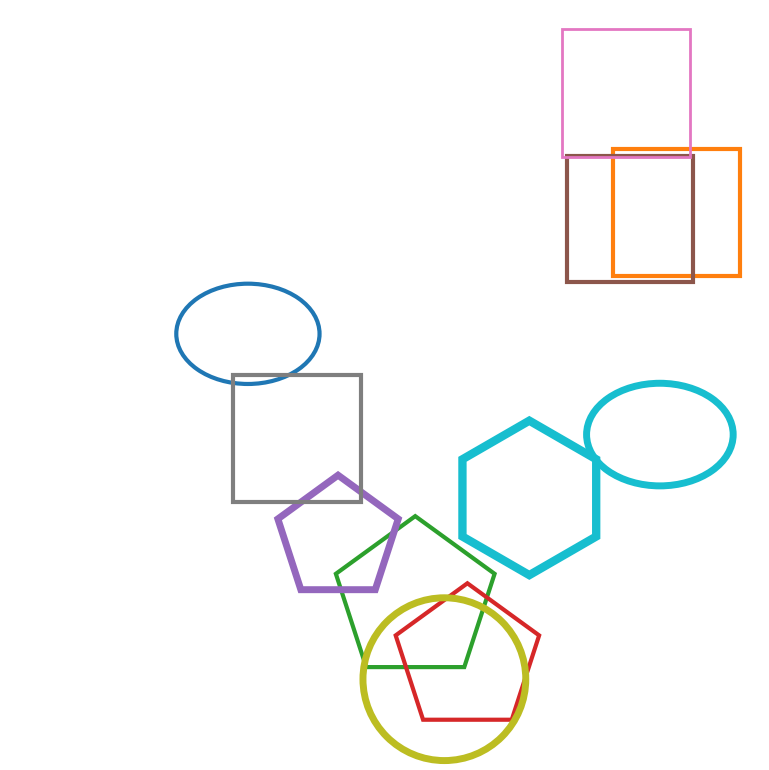[{"shape": "oval", "thickness": 1.5, "radius": 0.47, "center": [0.322, 0.566]}, {"shape": "square", "thickness": 1.5, "radius": 0.41, "center": [0.878, 0.724]}, {"shape": "pentagon", "thickness": 1.5, "radius": 0.54, "center": [0.539, 0.221]}, {"shape": "pentagon", "thickness": 1.5, "radius": 0.49, "center": [0.607, 0.145]}, {"shape": "pentagon", "thickness": 2.5, "radius": 0.41, "center": [0.439, 0.301]}, {"shape": "square", "thickness": 1.5, "radius": 0.41, "center": [0.818, 0.716]}, {"shape": "square", "thickness": 1, "radius": 0.42, "center": [0.813, 0.88]}, {"shape": "square", "thickness": 1.5, "radius": 0.41, "center": [0.386, 0.431]}, {"shape": "circle", "thickness": 2.5, "radius": 0.53, "center": [0.577, 0.118]}, {"shape": "hexagon", "thickness": 3, "radius": 0.5, "center": [0.687, 0.353]}, {"shape": "oval", "thickness": 2.5, "radius": 0.48, "center": [0.857, 0.436]}]